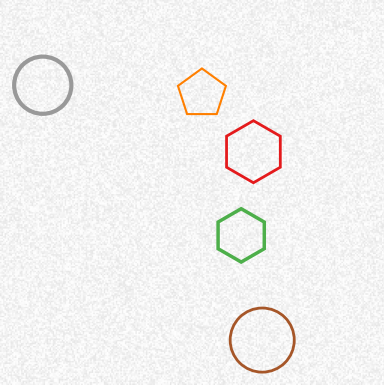[{"shape": "hexagon", "thickness": 2, "radius": 0.4, "center": [0.658, 0.606]}, {"shape": "hexagon", "thickness": 2.5, "radius": 0.35, "center": [0.626, 0.389]}, {"shape": "pentagon", "thickness": 1.5, "radius": 0.33, "center": [0.524, 0.757]}, {"shape": "circle", "thickness": 2, "radius": 0.42, "center": [0.681, 0.117]}, {"shape": "circle", "thickness": 3, "radius": 0.37, "center": [0.111, 0.779]}]